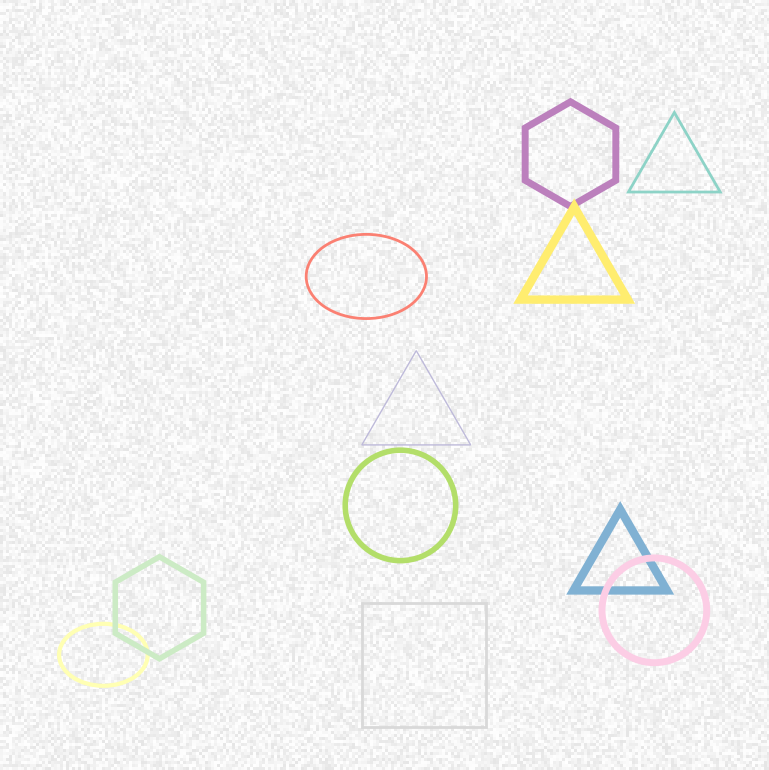[{"shape": "triangle", "thickness": 1, "radius": 0.34, "center": [0.876, 0.785]}, {"shape": "oval", "thickness": 1.5, "radius": 0.29, "center": [0.134, 0.15]}, {"shape": "triangle", "thickness": 0.5, "radius": 0.41, "center": [0.541, 0.463]}, {"shape": "oval", "thickness": 1, "radius": 0.39, "center": [0.476, 0.641]}, {"shape": "triangle", "thickness": 3, "radius": 0.35, "center": [0.805, 0.268]}, {"shape": "circle", "thickness": 2, "radius": 0.36, "center": [0.52, 0.344]}, {"shape": "circle", "thickness": 2.5, "radius": 0.34, "center": [0.85, 0.207]}, {"shape": "square", "thickness": 1, "radius": 0.4, "center": [0.55, 0.136]}, {"shape": "hexagon", "thickness": 2.5, "radius": 0.34, "center": [0.741, 0.8]}, {"shape": "hexagon", "thickness": 2, "radius": 0.33, "center": [0.207, 0.211]}, {"shape": "triangle", "thickness": 3, "radius": 0.4, "center": [0.746, 0.651]}]